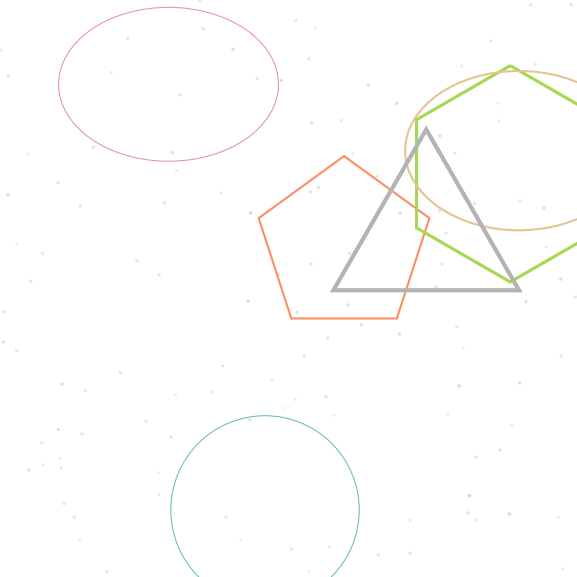[{"shape": "circle", "thickness": 0.5, "radius": 0.82, "center": [0.459, 0.116]}, {"shape": "pentagon", "thickness": 1, "radius": 0.78, "center": [0.596, 0.573]}, {"shape": "oval", "thickness": 0.5, "radius": 0.95, "center": [0.292, 0.853]}, {"shape": "hexagon", "thickness": 1.5, "radius": 0.94, "center": [0.884, 0.698]}, {"shape": "oval", "thickness": 1, "radius": 0.99, "center": [0.899, 0.738]}, {"shape": "triangle", "thickness": 2, "radius": 0.93, "center": [0.738, 0.589]}]